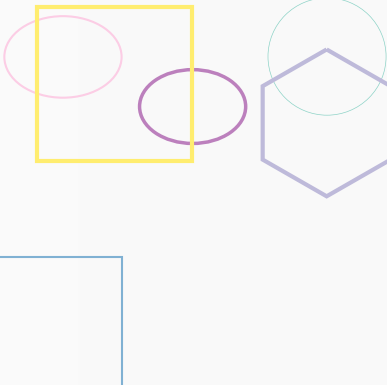[{"shape": "circle", "thickness": 0.5, "radius": 0.76, "center": [0.844, 0.853]}, {"shape": "hexagon", "thickness": 3, "radius": 0.95, "center": [0.843, 0.681]}, {"shape": "square", "thickness": 1.5, "radius": 0.91, "center": [0.132, 0.151]}, {"shape": "oval", "thickness": 1.5, "radius": 0.76, "center": [0.162, 0.852]}, {"shape": "oval", "thickness": 2.5, "radius": 0.68, "center": [0.497, 0.723]}, {"shape": "square", "thickness": 3, "radius": 1.0, "center": [0.297, 0.781]}]